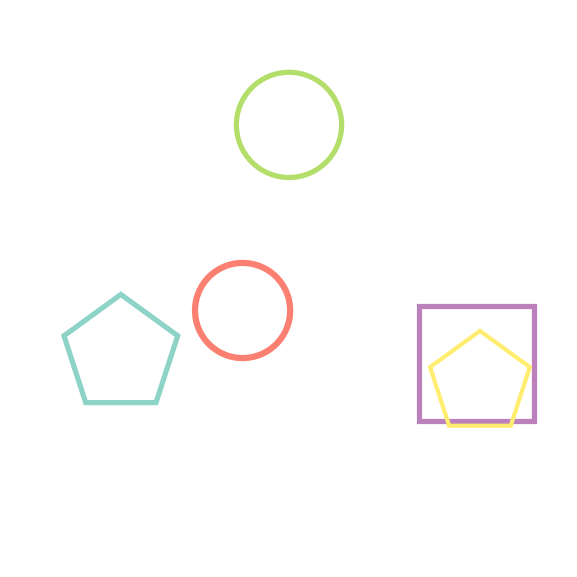[{"shape": "pentagon", "thickness": 2.5, "radius": 0.52, "center": [0.209, 0.386]}, {"shape": "circle", "thickness": 3, "radius": 0.41, "center": [0.42, 0.461]}, {"shape": "circle", "thickness": 2.5, "radius": 0.46, "center": [0.5, 0.783]}, {"shape": "square", "thickness": 2.5, "radius": 0.5, "center": [0.824, 0.37]}, {"shape": "pentagon", "thickness": 2, "radius": 0.45, "center": [0.831, 0.335]}]